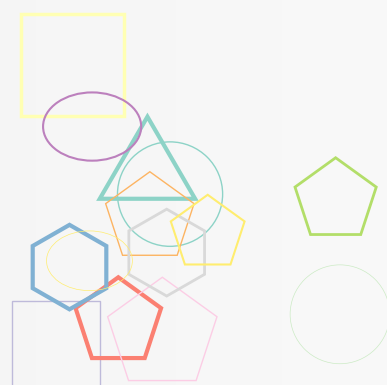[{"shape": "circle", "thickness": 1, "radius": 0.68, "center": [0.439, 0.496]}, {"shape": "triangle", "thickness": 3, "radius": 0.71, "center": [0.38, 0.555]}, {"shape": "square", "thickness": 2.5, "radius": 0.66, "center": [0.186, 0.831]}, {"shape": "square", "thickness": 1, "radius": 0.57, "center": [0.145, 0.103]}, {"shape": "pentagon", "thickness": 3, "radius": 0.58, "center": [0.305, 0.164]}, {"shape": "hexagon", "thickness": 3, "radius": 0.55, "center": [0.179, 0.306]}, {"shape": "pentagon", "thickness": 1, "radius": 0.6, "center": [0.387, 0.434]}, {"shape": "pentagon", "thickness": 2, "radius": 0.55, "center": [0.866, 0.48]}, {"shape": "pentagon", "thickness": 1, "radius": 0.74, "center": [0.419, 0.132]}, {"shape": "hexagon", "thickness": 2, "radius": 0.56, "center": [0.43, 0.344]}, {"shape": "oval", "thickness": 1.5, "radius": 0.63, "center": [0.238, 0.671]}, {"shape": "circle", "thickness": 0.5, "radius": 0.64, "center": [0.877, 0.184]}, {"shape": "pentagon", "thickness": 1.5, "radius": 0.5, "center": [0.536, 0.394]}, {"shape": "oval", "thickness": 0.5, "radius": 0.55, "center": [0.231, 0.323]}]